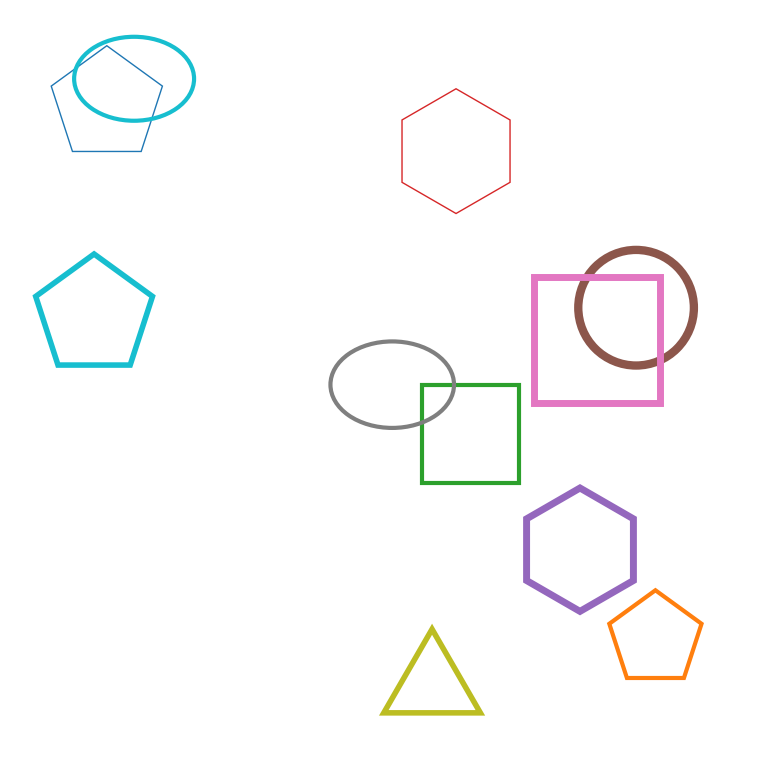[{"shape": "pentagon", "thickness": 0.5, "radius": 0.38, "center": [0.139, 0.865]}, {"shape": "pentagon", "thickness": 1.5, "radius": 0.31, "center": [0.851, 0.17]}, {"shape": "square", "thickness": 1.5, "radius": 0.32, "center": [0.611, 0.436]}, {"shape": "hexagon", "thickness": 0.5, "radius": 0.4, "center": [0.592, 0.804]}, {"shape": "hexagon", "thickness": 2.5, "radius": 0.4, "center": [0.753, 0.286]}, {"shape": "circle", "thickness": 3, "radius": 0.38, "center": [0.826, 0.6]}, {"shape": "square", "thickness": 2.5, "radius": 0.41, "center": [0.775, 0.558]}, {"shape": "oval", "thickness": 1.5, "radius": 0.4, "center": [0.509, 0.5]}, {"shape": "triangle", "thickness": 2, "radius": 0.36, "center": [0.561, 0.11]}, {"shape": "oval", "thickness": 1.5, "radius": 0.39, "center": [0.174, 0.898]}, {"shape": "pentagon", "thickness": 2, "radius": 0.4, "center": [0.122, 0.59]}]